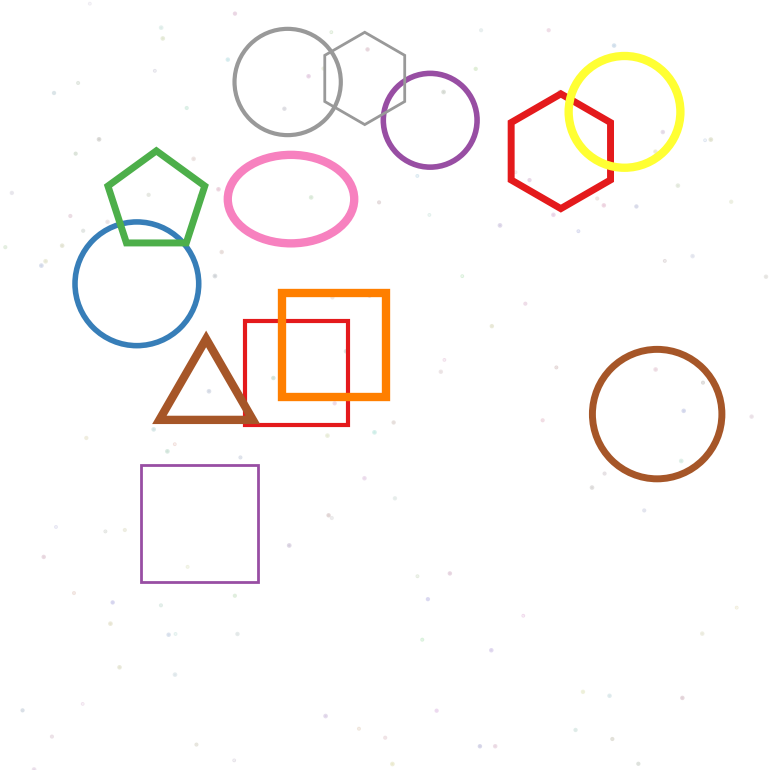[{"shape": "hexagon", "thickness": 2.5, "radius": 0.37, "center": [0.728, 0.804]}, {"shape": "square", "thickness": 1.5, "radius": 0.34, "center": [0.385, 0.516]}, {"shape": "circle", "thickness": 2, "radius": 0.4, "center": [0.178, 0.631]}, {"shape": "pentagon", "thickness": 2.5, "radius": 0.33, "center": [0.203, 0.738]}, {"shape": "circle", "thickness": 2, "radius": 0.3, "center": [0.559, 0.844]}, {"shape": "square", "thickness": 1, "radius": 0.38, "center": [0.259, 0.32]}, {"shape": "square", "thickness": 3, "radius": 0.34, "center": [0.434, 0.552]}, {"shape": "circle", "thickness": 3, "radius": 0.36, "center": [0.811, 0.855]}, {"shape": "triangle", "thickness": 3, "radius": 0.35, "center": [0.268, 0.49]}, {"shape": "circle", "thickness": 2.5, "radius": 0.42, "center": [0.853, 0.462]}, {"shape": "oval", "thickness": 3, "radius": 0.41, "center": [0.378, 0.741]}, {"shape": "hexagon", "thickness": 1, "radius": 0.3, "center": [0.474, 0.898]}, {"shape": "circle", "thickness": 1.5, "radius": 0.35, "center": [0.374, 0.894]}]